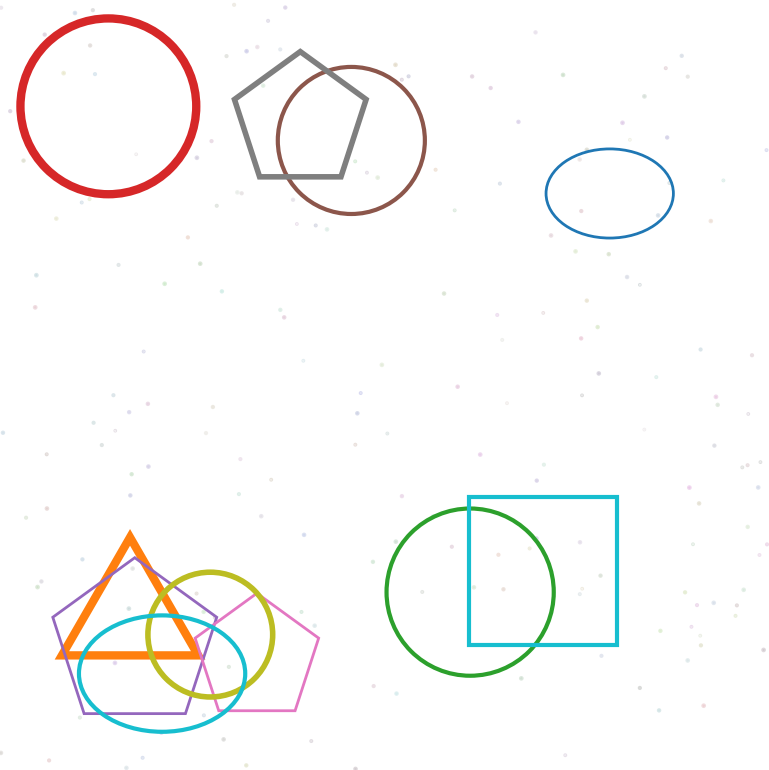[{"shape": "oval", "thickness": 1, "radius": 0.41, "center": [0.792, 0.749]}, {"shape": "triangle", "thickness": 3, "radius": 0.51, "center": [0.169, 0.2]}, {"shape": "circle", "thickness": 1.5, "radius": 0.54, "center": [0.611, 0.231]}, {"shape": "circle", "thickness": 3, "radius": 0.57, "center": [0.141, 0.862]}, {"shape": "pentagon", "thickness": 1, "radius": 0.56, "center": [0.175, 0.164]}, {"shape": "circle", "thickness": 1.5, "radius": 0.48, "center": [0.456, 0.818]}, {"shape": "pentagon", "thickness": 1, "radius": 0.42, "center": [0.334, 0.145]}, {"shape": "pentagon", "thickness": 2, "radius": 0.45, "center": [0.39, 0.843]}, {"shape": "circle", "thickness": 2, "radius": 0.41, "center": [0.273, 0.176]}, {"shape": "oval", "thickness": 1.5, "radius": 0.54, "center": [0.211, 0.125]}, {"shape": "square", "thickness": 1.5, "radius": 0.48, "center": [0.705, 0.259]}]